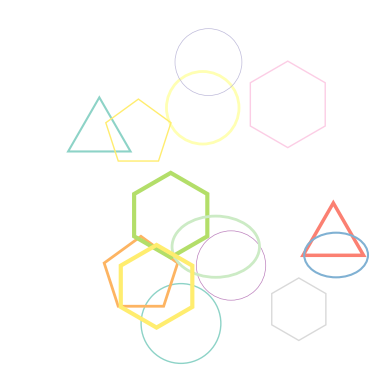[{"shape": "circle", "thickness": 1, "radius": 0.52, "center": [0.47, 0.16]}, {"shape": "triangle", "thickness": 1.5, "radius": 0.47, "center": [0.258, 0.653]}, {"shape": "circle", "thickness": 2, "radius": 0.47, "center": [0.527, 0.72]}, {"shape": "circle", "thickness": 0.5, "radius": 0.43, "center": [0.541, 0.839]}, {"shape": "triangle", "thickness": 2.5, "radius": 0.45, "center": [0.866, 0.382]}, {"shape": "oval", "thickness": 1.5, "radius": 0.41, "center": [0.873, 0.338]}, {"shape": "pentagon", "thickness": 2, "radius": 0.5, "center": [0.366, 0.286]}, {"shape": "hexagon", "thickness": 3, "radius": 0.55, "center": [0.443, 0.441]}, {"shape": "hexagon", "thickness": 1, "radius": 0.56, "center": [0.747, 0.729]}, {"shape": "hexagon", "thickness": 1, "radius": 0.41, "center": [0.776, 0.197]}, {"shape": "circle", "thickness": 0.5, "radius": 0.45, "center": [0.6, 0.31]}, {"shape": "oval", "thickness": 2, "radius": 0.57, "center": [0.56, 0.359]}, {"shape": "hexagon", "thickness": 3, "radius": 0.54, "center": [0.407, 0.256]}, {"shape": "pentagon", "thickness": 1, "radius": 0.44, "center": [0.359, 0.654]}]